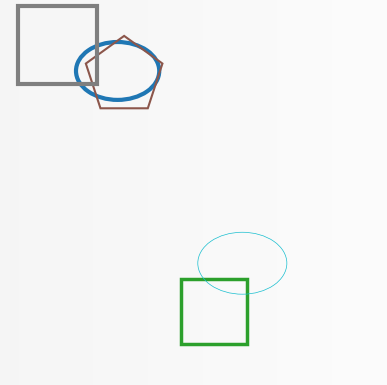[{"shape": "oval", "thickness": 3, "radius": 0.54, "center": [0.304, 0.816]}, {"shape": "square", "thickness": 2.5, "radius": 0.43, "center": [0.552, 0.191]}, {"shape": "pentagon", "thickness": 1.5, "radius": 0.52, "center": [0.32, 0.803]}, {"shape": "square", "thickness": 3, "radius": 0.51, "center": [0.148, 0.884]}, {"shape": "oval", "thickness": 0.5, "radius": 0.57, "center": [0.625, 0.316]}]